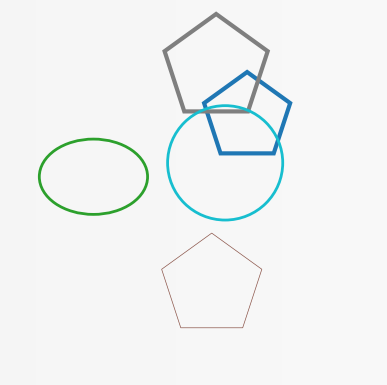[{"shape": "pentagon", "thickness": 3, "radius": 0.58, "center": [0.638, 0.696]}, {"shape": "oval", "thickness": 2, "radius": 0.7, "center": [0.241, 0.541]}, {"shape": "pentagon", "thickness": 0.5, "radius": 0.68, "center": [0.546, 0.259]}, {"shape": "pentagon", "thickness": 3, "radius": 0.7, "center": [0.558, 0.824]}, {"shape": "circle", "thickness": 2, "radius": 0.74, "center": [0.581, 0.577]}]